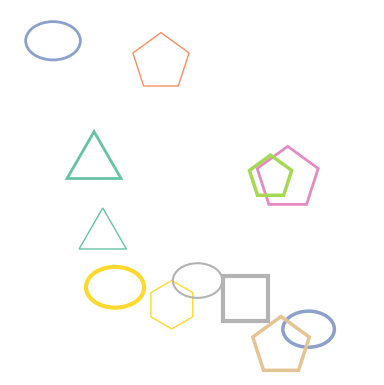[{"shape": "triangle", "thickness": 2, "radius": 0.41, "center": [0.244, 0.577]}, {"shape": "triangle", "thickness": 1, "radius": 0.35, "center": [0.267, 0.389]}, {"shape": "pentagon", "thickness": 1, "radius": 0.38, "center": [0.418, 0.839]}, {"shape": "oval", "thickness": 2, "radius": 0.36, "center": [0.138, 0.894]}, {"shape": "oval", "thickness": 2.5, "radius": 0.33, "center": [0.802, 0.145]}, {"shape": "pentagon", "thickness": 2, "radius": 0.42, "center": [0.747, 0.537]}, {"shape": "pentagon", "thickness": 2.5, "radius": 0.29, "center": [0.703, 0.539]}, {"shape": "hexagon", "thickness": 1, "radius": 0.31, "center": [0.446, 0.209]}, {"shape": "oval", "thickness": 3, "radius": 0.38, "center": [0.299, 0.254]}, {"shape": "pentagon", "thickness": 2.5, "radius": 0.39, "center": [0.73, 0.101]}, {"shape": "oval", "thickness": 1.5, "radius": 0.32, "center": [0.513, 0.271]}, {"shape": "square", "thickness": 3, "radius": 0.29, "center": [0.639, 0.224]}]